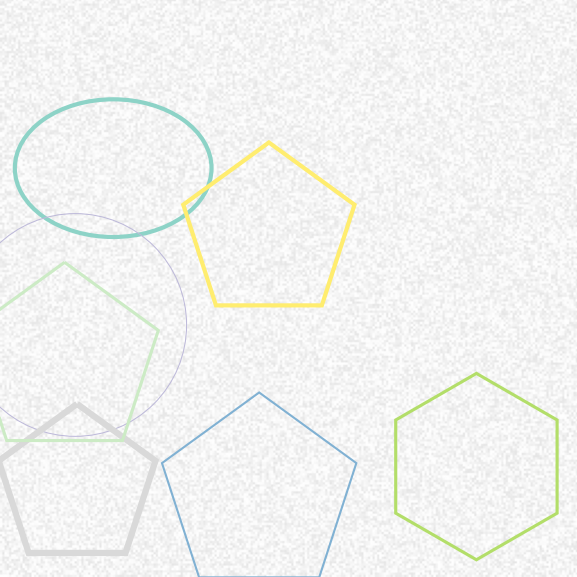[{"shape": "oval", "thickness": 2, "radius": 0.85, "center": [0.196, 0.708]}, {"shape": "circle", "thickness": 0.5, "radius": 0.96, "center": [0.13, 0.436]}, {"shape": "pentagon", "thickness": 1, "radius": 0.88, "center": [0.449, 0.143]}, {"shape": "hexagon", "thickness": 1.5, "radius": 0.81, "center": [0.825, 0.191]}, {"shape": "pentagon", "thickness": 3, "radius": 0.71, "center": [0.133, 0.157]}, {"shape": "pentagon", "thickness": 1.5, "radius": 0.85, "center": [0.112, 0.374]}, {"shape": "pentagon", "thickness": 2, "radius": 0.78, "center": [0.466, 0.596]}]